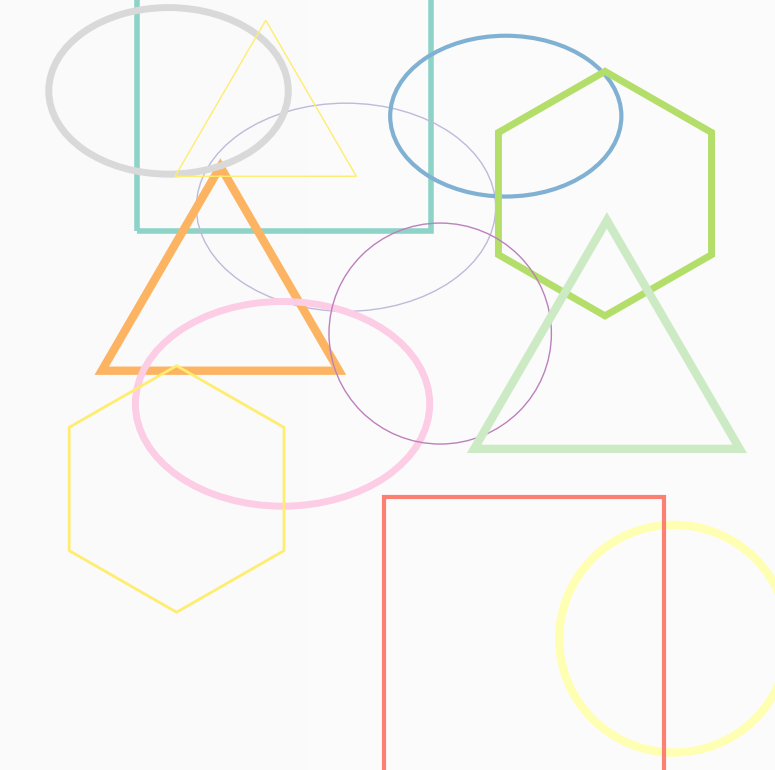[{"shape": "square", "thickness": 2, "radius": 0.95, "center": [0.366, 0.89]}, {"shape": "circle", "thickness": 3, "radius": 0.74, "center": [0.869, 0.171]}, {"shape": "oval", "thickness": 0.5, "radius": 0.97, "center": [0.446, 0.731]}, {"shape": "square", "thickness": 1.5, "radius": 0.9, "center": [0.676, 0.174]}, {"shape": "oval", "thickness": 1.5, "radius": 0.75, "center": [0.653, 0.849]}, {"shape": "triangle", "thickness": 3, "radius": 0.88, "center": [0.284, 0.607]}, {"shape": "hexagon", "thickness": 2.5, "radius": 0.79, "center": [0.781, 0.749]}, {"shape": "oval", "thickness": 2.5, "radius": 0.95, "center": [0.365, 0.476]}, {"shape": "oval", "thickness": 2.5, "radius": 0.77, "center": [0.217, 0.882]}, {"shape": "circle", "thickness": 0.5, "radius": 0.72, "center": [0.568, 0.567]}, {"shape": "triangle", "thickness": 3, "radius": 0.99, "center": [0.783, 0.516]}, {"shape": "hexagon", "thickness": 1, "radius": 0.8, "center": [0.228, 0.365]}, {"shape": "triangle", "thickness": 0.5, "radius": 0.68, "center": [0.343, 0.839]}]